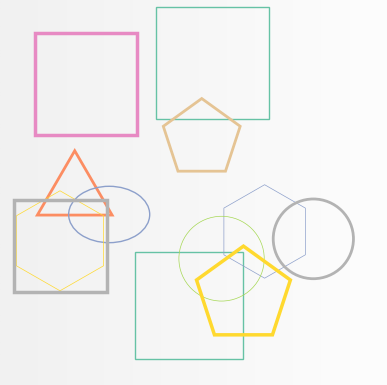[{"shape": "square", "thickness": 1, "radius": 0.7, "center": [0.488, 0.207]}, {"shape": "square", "thickness": 1, "radius": 0.73, "center": [0.549, 0.836]}, {"shape": "triangle", "thickness": 2, "radius": 0.56, "center": [0.193, 0.497]}, {"shape": "oval", "thickness": 1, "radius": 0.52, "center": [0.282, 0.443]}, {"shape": "hexagon", "thickness": 0.5, "radius": 0.61, "center": [0.683, 0.399]}, {"shape": "square", "thickness": 2.5, "radius": 0.66, "center": [0.222, 0.781]}, {"shape": "circle", "thickness": 0.5, "radius": 0.55, "center": [0.572, 0.328]}, {"shape": "hexagon", "thickness": 0.5, "radius": 0.65, "center": [0.155, 0.375]}, {"shape": "pentagon", "thickness": 2.5, "radius": 0.64, "center": [0.628, 0.233]}, {"shape": "pentagon", "thickness": 2, "radius": 0.52, "center": [0.521, 0.64]}, {"shape": "circle", "thickness": 2, "radius": 0.52, "center": [0.809, 0.38]}, {"shape": "square", "thickness": 2.5, "radius": 0.6, "center": [0.157, 0.361]}]